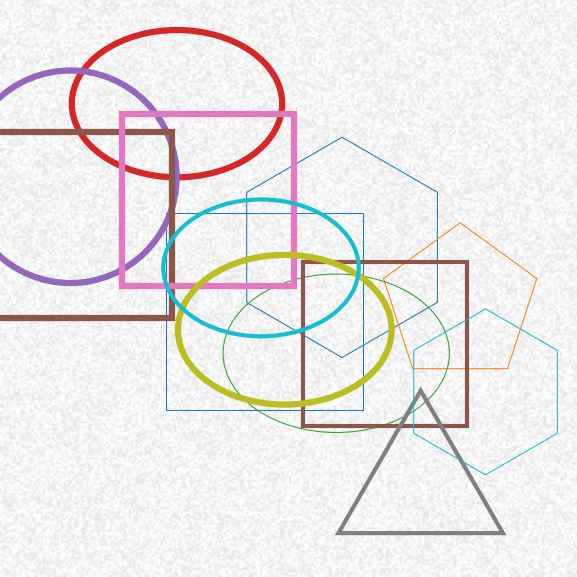[{"shape": "square", "thickness": 0.5, "radius": 0.85, "center": [0.459, 0.46]}, {"shape": "hexagon", "thickness": 0.5, "radius": 0.95, "center": [0.592, 0.571]}, {"shape": "pentagon", "thickness": 0.5, "radius": 0.7, "center": [0.797, 0.474]}, {"shape": "oval", "thickness": 0.5, "radius": 0.98, "center": [0.582, 0.387]}, {"shape": "oval", "thickness": 3, "radius": 0.91, "center": [0.306, 0.82]}, {"shape": "circle", "thickness": 3, "radius": 0.92, "center": [0.122, 0.693]}, {"shape": "square", "thickness": 2, "radius": 0.71, "center": [0.666, 0.403]}, {"shape": "square", "thickness": 3, "radius": 0.81, "center": [0.137, 0.609]}, {"shape": "square", "thickness": 3, "radius": 0.75, "center": [0.36, 0.653]}, {"shape": "triangle", "thickness": 2, "radius": 0.82, "center": [0.728, 0.158]}, {"shape": "oval", "thickness": 3, "radius": 0.93, "center": [0.493, 0.428]}, {"shape": "hexagon", "thickness": 0.5, "radius": 0.72, "center": [0.841, 0.321]}, {"shape": "oval", "thickness": 2, "radius": 0.85, "center": [0.452, 0.535]}]